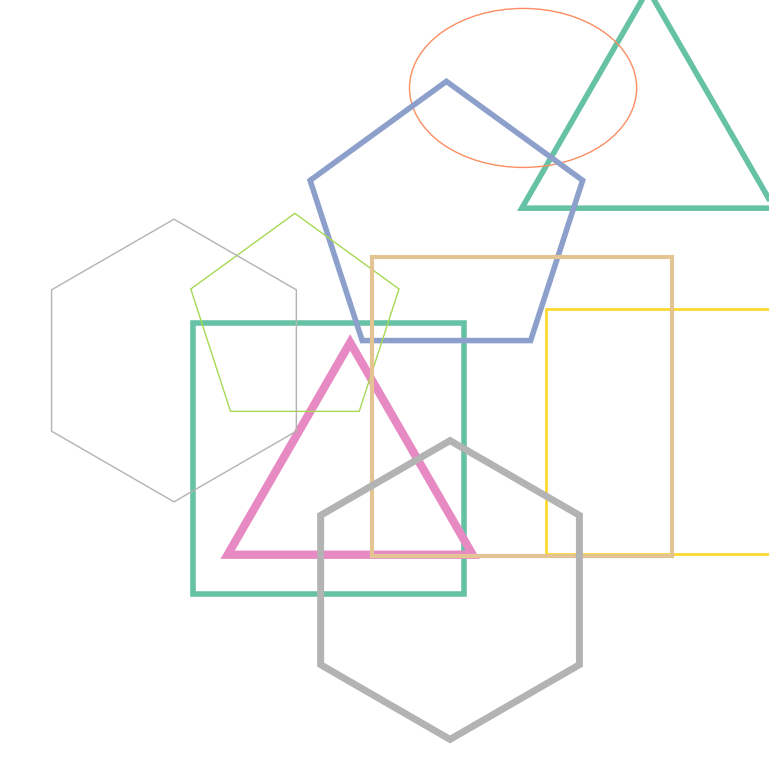[{"shape": "square", "thickness": 2, "radius": 0.88, "center": [0.426, 0.405]}, {"shape": "triangle", "thickness": 2, "radius": 0.95, "center": [0.842, 0.824]}, {"shape": "oval", "thickness": 0.5, "radius": 0.74, "center": [0.679, 0.886]}, {"shape": "pentagon", "thickness": 2, "radius": 0.93, "center": [0.58, 0.708]}, {"shape": "triangle", "thickness": 3, "radius": 0.92, "center": [0.455, 0.371]}, {"shape": "pentagon", "thickness": 0.5, "radius": 0.71, "center": [0.383, 0.581]}, {"shape": "square", "thickness": 1, "radius": 0.79, "center": [0.868, 0.44]}, {"shape": "square", "thickness": 1.5, "radius": 0.97, "center": [0.678, 0.472]}, {"shape": "hexagon", "thickness": 2.5, "radius": 0.97, "center": [0.584, 0.234]}, {"shape": "hexagon", "thickness": 0.5, "radius": 0.92, "center": [0.226, 0.532]}]